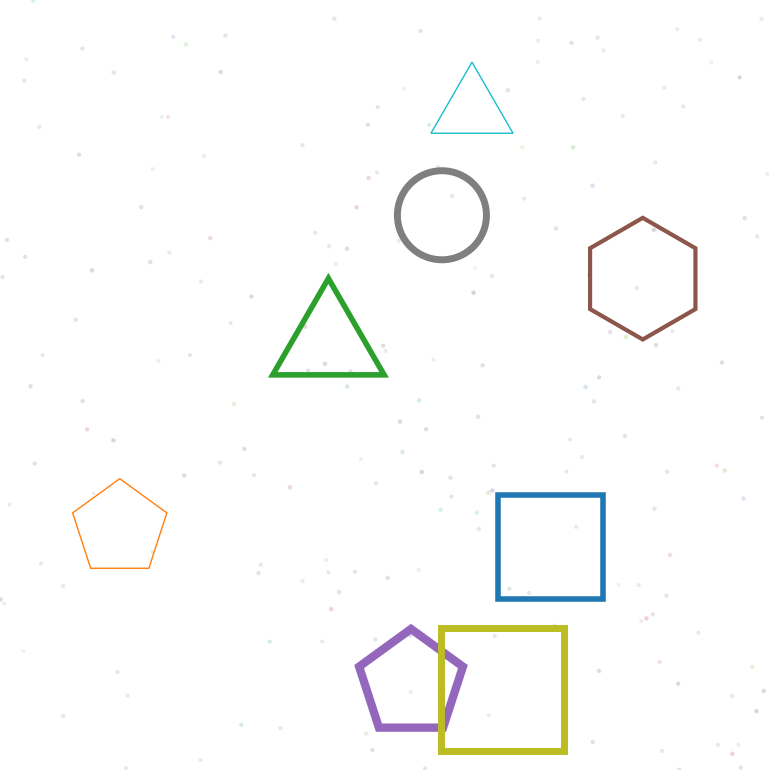[{"shape": "square", "thickness": 2, "radius": 0.34, "center": [0.715, 0.289]}, {"shape": "pentagon", "thickness": 0.5, "radius": 0.32, "center": [0.156, 0.314]}, {"shape": "triangle", "thickness": 2, "radius": 0.42, "center": [0.427, 0.555]}, {"shape": "pentagon", "thickness": 3, "radius": 0.35, "center": [0.534, 0.112]}, {"shape": "hexagon", "thickness": 1.5, "radius": 0.39, "center": [0.835, 0.638]}, {"shape": "circle", "thickness": 2.5, "radius": 0.29, "center": [0.574, 0.72]}, {"shape": "square", "thickness": 2.5, "radius": 0.4, "center": [0.652, 0.105]}, {"shape": "triangle", "thickness": 0.5, "radius": 0.31, "center": [0.613, 0.858]}]